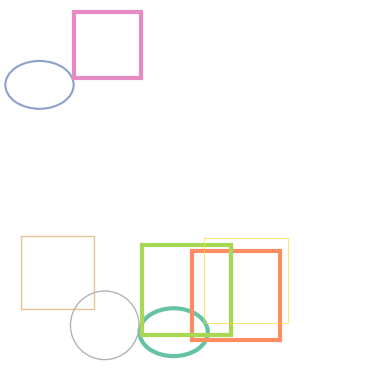[{"shape": "oval", "thickness": 3, "radius": 0.44, "center": [0.451, 0.137]}, {"shape": "square", "thickness": 3, "radius": 0.57, "center": [0.614, 0.232]}, {"shape": "oval", "thickness": 1.5, "radius": 0.44, "center": [0.103, 0.78]}, {"shape": "square", "thickness": 3, "radius": 0.43, "center": [0.279, 0.884]}, {"shape": "square", "thickness": 3, "radius": 0.58, "center": [0.485, 0.246]}, {"shape": "square", "thickness": 0.5, "radius": 0.55, "center": [0.639, 0.27]}, {"shape": "square", "thickness": 1, "radius": 0.47, "center": [0.149, 0.291]}, {"shape": "circle", "thickness": 1, "radius": 0.45, "center": [0.272, 0.155]}]